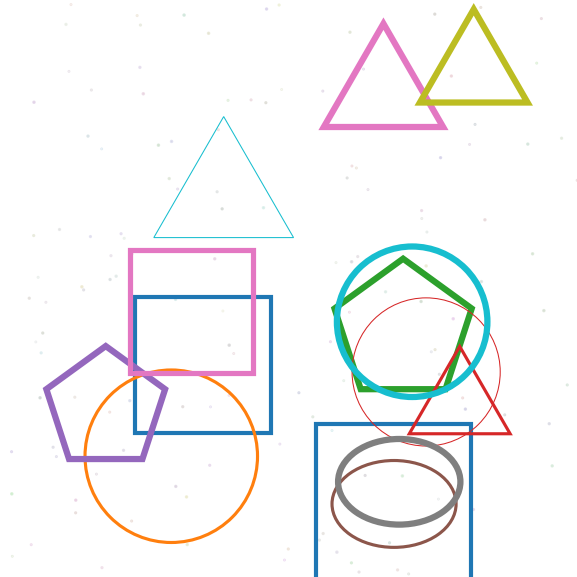[{"shape": "square", "thickness": 2, "radius": 0.59, "center": [0.351, 0.367]}, {"shape": "square", "thickness": 2, "radius": 0.67, "center": [0.682, 0.131]}, {"shape": "circle", "thickness": 1.5, "radius": 0.75, "center": [0.297, 0.209]}, {"shape": "pentagon", "thickness": 3, "radius": 0.62, "center": [0.698, 0.426]}, {"shape": "circle", "thickness": 0.5, "radius": 0.64, "center": [0.738, 0.355]}, {"shape": "triangle", "thickness": 1.5, "radius": 0.5, "center": [0.796, 0.298]}, {"shape": "pentagon", "thickness": 3, "radius": 0.54, "center": [0.183, 0.292]}, {"shape": "oval", "thickness": 1.5, "radius": 0.54, "center": [0.682, 0.127]}, {"shape": "square", "thickness": 2.5, "radius": 0.53, "center": [0.331, 0.46]}, {"shape": "triangle", "thickness": 3, "radius": 0.6, "center": [0.664, 0.839]}, {"shape": "oval", "thickness": 3, "radius": 0.53, "center": [0.691, 0.165]}, {"shape": "triangle", "thickness": 3, "radius": 0.54, "center": [0.82, 0.875]}, {"shape": "triangle", "thickness": 0.5, "radius": 0.7, "center": [0.387, 0.658]}, {"shape": "circle", "thickness": 3, "radius": 0.65, "center": [0.714, 0.442]}]